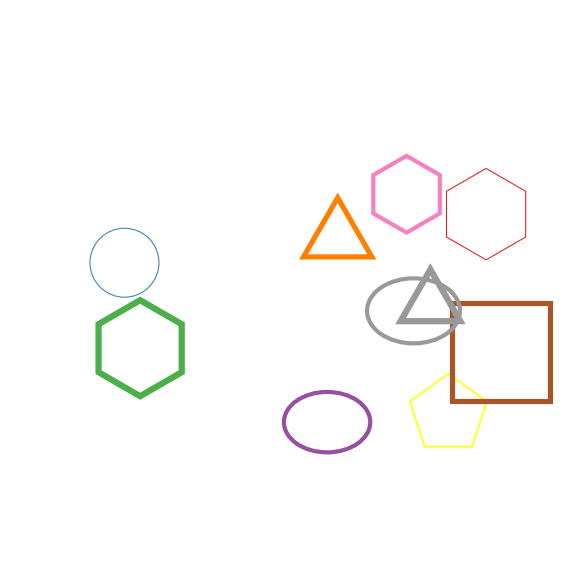[{"shape": "hexagon", "thickness": 0.5, "radius": 0.4, "center": [0.842, 0.628]}, {"shape": "circle", "thickness": 0.5, "radius": 0.3, "center": [0.216, 0.544]}, {"shape": "hexagon", "thickness": 3, "radius": 0.42, "center": [0.243, 0.396]}, {"shape": "oval", "thickness": 2, "radius": 0.37, "center": [0.566, 0.268]}, {"shape": "triangle", "thickness": 2.5, "radius": 0.34, "center": [0.585, 0.588]}, {"shape": "pentagon", "thickness": 1, "radius": 0.35, "center": [0.776, 0.282]}, {"shape": "square", "thickness": 2.5, "radius": 0.42, "center": [0.867, 0.39]}, {"shape": "hexagon", "thickness": 2, "radius": 0.33, "center": [0.704, 0.663]}, {"shape": "triangle", "thickness": 3, "radius": 0.3, "center": [0.745, 0.473]}, {"shape": "oval", "thickness": 2, "radius": 0.4, "center": [0.716, 0.461]}]